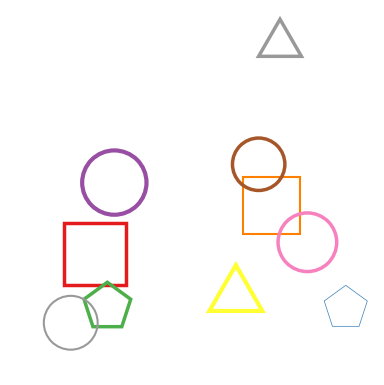[{"shape": "square", "thickness": 2.5, "radius": 0.4, "center": [0.247, 0.341]}, {"shape": "pentagon", "thickness": 0.5, "radius": 0.29, "center": [0.898, 0.2]}, {"shape": "pentagon", "thickness": 2.5, "radius": 0.32, "center": [0.279, 0.203]}, {"shape": "circle", "thickness": 3, "radius": 0.42, "center": [0.297, 0.526]}, {"shape": "square", "thickness": 1.5, "radius": 0.37, "center": [0.705, 0.467]}, {"shape": "triangle", "thickness": 3, "radius": 0.4, "center": [0.613, 0.232]}, {"shape": "circle", "thickness": 2.5, "radius": 0.34, "center": [0.672, 0.573]}, {"shape": "circle", "thickness": 2.5, "radius": 0.38, "center": [0.798, 0.371]}, {"shape": "circle", "thickness": 1.5, "radius": 0.35, "center": [0.184, 0.162]}, {"shape": "triangle", "thickness": 2.5, "radius": 0.32, "center": [0.727, 0.886]}]